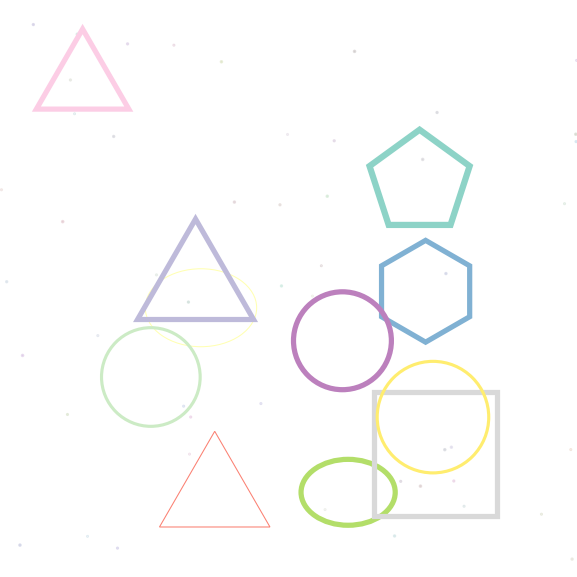[{"shape": "pentagon", "thickness": 3, "radius": 0.46, "center": [0.727, 0.683]}, {"shape": "oval", "thickness": 0.5, "radius": 0.48, "center": [0.348, 0.466]}, {"shape": "triangle", "thickness": 2.5, "radius": 0.58, "center": [0.339, 0.504]}, {"shape": "triangle", "thickness": 0.5, "radius": 0.55, "center": [0.372, 0.142]}, {"shape": "hexagon", "thickness": 2.5, "radius": 0.44, "center": [0.737, 0.495]}, {"shape": "oval", "thickness": 2.5, "radius": 0.41, "center": [0.603, 0.147]}, {"shape": "triangle", "thickness": 2.5, "radius": 0.46, "center": [0.143, 0.856]}, {"shape": "square", "thickness": 2.5, "radius": 0.53, "center": [0.754, 0.213]}, {"shape": "circle", "thickness": 2.5, "radius": 0.42, "center": [0.593, 0.409]}, {"shape": "circle", "thickness": 1.5, "radius": 0.43, "center": [0.261, 0.346]}, {"shape": "circle", "thickness": 1.5, "radius": 0.48, "center": [0.75, 0.277]}]